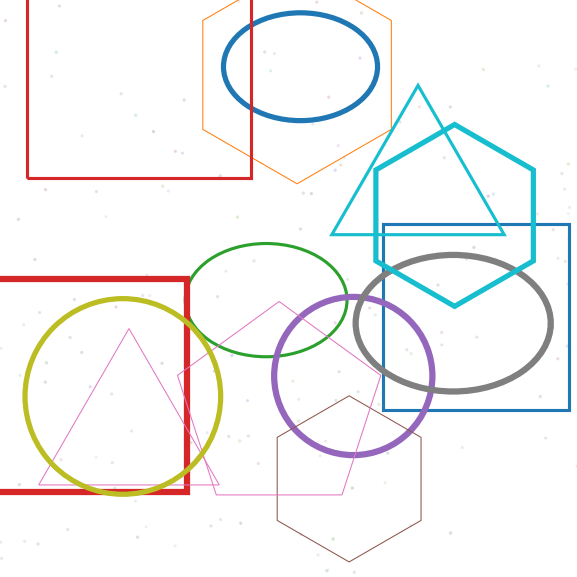[{"shape": "oval", "thickness": 2.5, "radius": 0.67, "center": [0.52, 0.884]}, {"shape": "square", "thickness": 1.5, "radius": 0.8, "center": [0.824, 0.45]}, {"shape": "hexagon", "thickness": 0.5, "radius": 0.94, "center": [0.514, 0.869]}, {"shape": "oval", "thickness": 1.5, "radius": 0.7, "center": [0.461, 0.479]}, {"shape": "square", "thickness": 1.5, "radius": 0.97, "center": [0.241, 0.885]}, {"shape": "square", "thickness": 3, "radius": 0.92, "center": [0.14, 0.332]}, {"shape": "circle", "thickness": 3, "radius": 0.68, "center": [0.612, 0.348]}, {"shape": "hexagon", "thickness": 0.5, "radius": 0.72, "center": [0.605, 0.17]}, {"shape": "pentagon", "thickness": 0.5, "radius": 0.93, "center": [0.483, 0.292]}, {"shape": "triangle", "thickness": 0.5, "radius": 0.9, "center": [0.223, 0.25]}, {"shape": "oval", "thickness": 3, "radius": 0.84, "center": [0.785, 0.439]}, {"shape": "circle", "thickness": 2.5, "radius": 0.85, "center": [0.213, 0.313]}, {"shape": "triangle", "thickness": 1.5, "radius": 0.86, "center": [0.724, 0.679]}, {"shape": "hexagon", "thickness": 2.5, "radius": 0.79, "center": [0.787, 0.626]}]